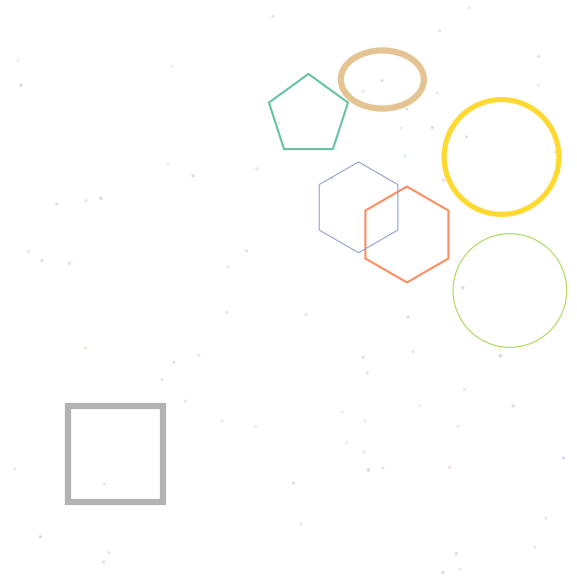[{"shape": "pentagon", "thickness": 1, "radius": 0.36, "center": [0.534, 0.799]}, {"shape": "hexagon", "thickness": 1, "radius": 0.42, "center": [0.705, 0.593]}, {"shape": "hexagon", "thickness": 0.5, "radius": 0.39, "center": [0.621, 0.64]}, {"shape": "circle", "thickness": 0.5, "radius": 0.49, "center": [0.883, 0.496]}, {"shape": "circle", "thickness": 2.5, "radius": 0.5, "center": [0.868, 0.727]}, {"shape": "oval", "thickness": 3, "radius": 0.36, "center": [0.662, 0.861]}, {"shape": "square", "thickness": 3, "radius": 0.41, "center": [0.2, 0.213]}]